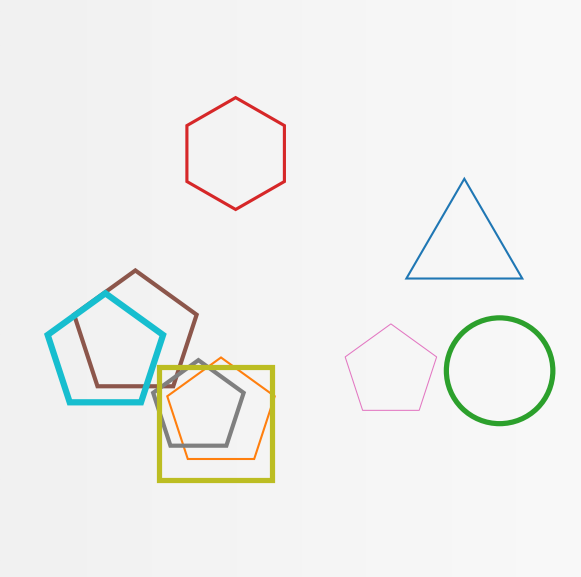[{"shape": "triangle", "thickness": 1, "radius": 0.58, "center": [0.799, 0.574]}, {"shape": "pentagon", "thickness": 1, "radius": 0.49, "center": [0.38, 0.283]}, {"shape": "circle", "thickness": 2.5, "radius": 0.46, "center": [0.86, 0.357]}, {"shape": "hexagon", "thickness": 1.5, "radius": 0.48, "center": [0.405, 0.733]}, {"shape": "pentagon", "thickness": 2, "radius": 0.55, "center": [0.233, 0.42]}, {"shape": "pentagon", "thickness": 0.5, "radius": 0.41, "center": [0.673, 0.356]}, {"shape": "pentagon", "thickness": 2, "radius": 0.41, "center": [0.341, 0.294]}, {"shape": "square", "thickness": 2.5, "radius": 0.49, "center": [0.371, 0.266]}, {"shape": "pentagon", "thickness": 3, "radius": 0.52, "center": [0.181, 0.387]}]